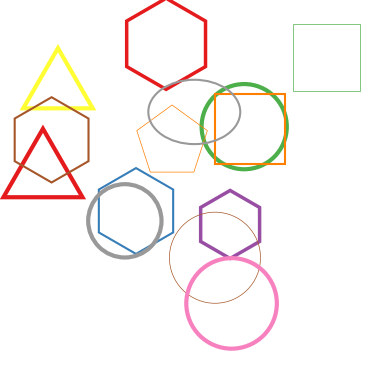[{"shape": "hexagon", "thickness": 2.5, "radius": 0.59, "center": [0.431, 0.886]}, {"shape": "triangle", "thickness": 3, "radius": 0.59, "center": [0.112, 0.547]}, {"shape": "hexagon", "thickness": 1.5, "radius": 0.56, "center": [0.353, 0.452]}, {"shape": "square", "thickness": 0.5, "radius": 0.43, "center": [0.849, 0.851]}, {"shape": "circle", "thickness": 3, "radius": 0.55, "center": [0.634, 0.671]}, {"shape": "hexagon", "thickness": 2.5, "radius": 0.44, "center": [0.598, 0.417]}, {"shape": "pentagon", "thickness": 0.5, "radius": 0.48, "center": [0.447, 0.631]}, {"shape": "square", "thickness": 1.5, "radius": 0.46, "center": [0.65, 0.665]}, {"shape": "triangle", "thickness": 3, "radius": 0.52, "center": [0.151, 0.771]}, {"shape": "hexagon", "thickness": 1.5, "radius": 0.55, "center": [0.134, 0.637]}, {"shape": "circle", "thickness": 0.5, "radius": 0.59, "center": [0.558, 0.331]}, {"shape": "circle", "thickness": 3, "radius": 0.59, "center": [0.601, 0.212]}, {"shape": "circle", "thickness": 3, "radius": 0.48, "center": [0.324, 0.426]}, {"shape": "oval", "thickness": 1.5, "radius": 0.6, "center": [0.505, 0.709]}]